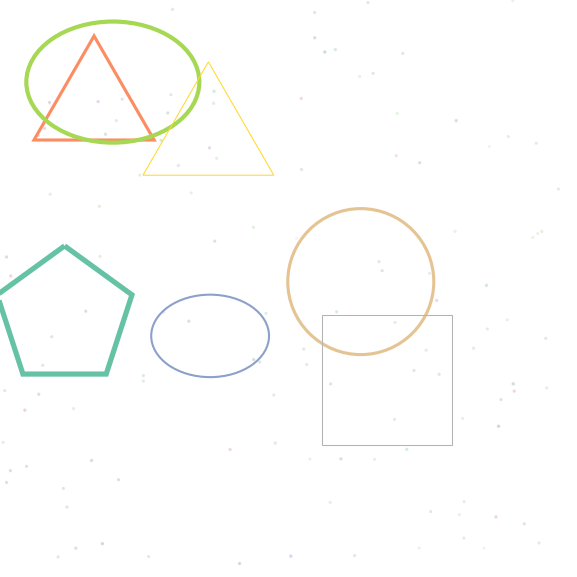[{"shape": "pentagon", "thickness": 2.5, "radius": 0.61, "center": [0.112, 0.451]}, {"shape": "triangle", "thickness": 1.5, "radius": 0.6, "center": [0.163, 0.817]}, {"shape": "oval", "thickness": 1, "radius": 0.51, "center": [0.364, 0.417]}, {"shape": "oval", "thickness": 2, "radius": 0.75, "center": [0.195, 0.857]}, {"shape": "triangle", "thickness": 0.5, "radius": 0.65, "center": [0.361, 0.761]}, {"shape": "circle", "thickness": 1.5, "radius": 0.63, "center": [0.625, 0.511]}, {"shape": "square", "thickness": 0.5, "radius": 0.56, "center": [0.67, 0.341]}]